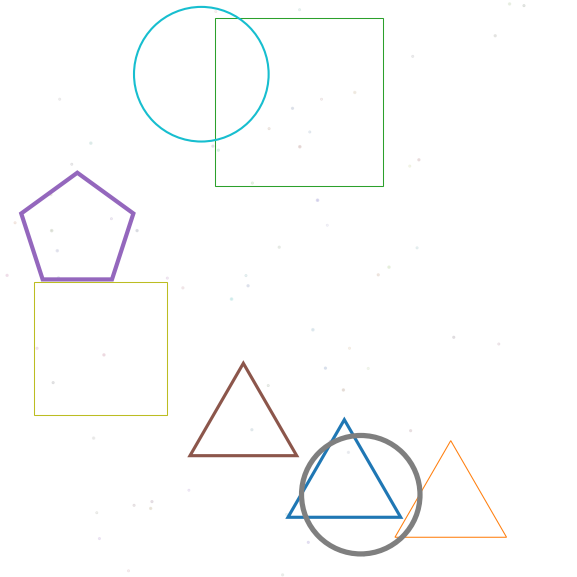[{"shape": "triangle", "thickness": 1.5, "radius": 0.56, "center": [0.596, 0.16]}, {"shape": "triangle", "thickness": 0.5, "radius": 0.56, "center": [0.781, 0.125]}, {"shape": "square", "thickness": 0.5, "radius": 0.73, "center": [0.517, 0.822]}, {"shape": "pentagon", "thickness": 2, "radius": 0.51, "center": [0.134, 0.598]}, {"shape": "triangle", "thickness": 1.5, "radius": 0.53, "center": [0.421, 0.263]}, {"shape": "circle", "thickness": 2.5, "radius": 0.51, "center": [0.625, 0.143]}, {"shape": "square", "thickness": 0.5, "radius": 0.58, "center": [0.174, 0.396]}, {"shape": "circle", "thickness": 1, "radius": 0.58, "center": [0.349, 0.871]}]